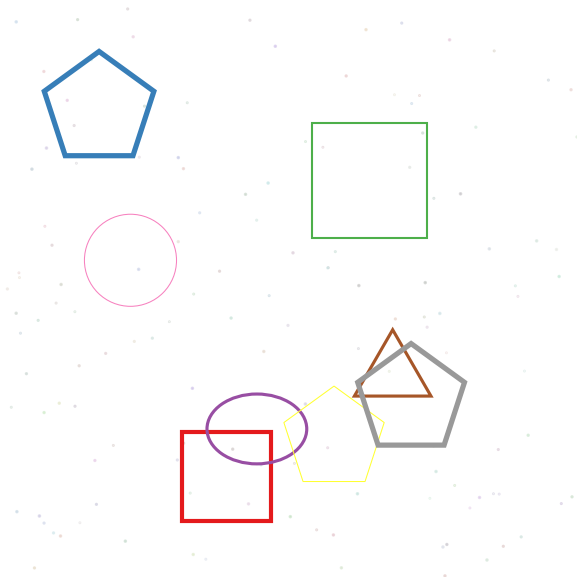[{"shape": "square", "thickness": 2, "radius": 0.38, "center": [0.392, 0.174]}, {"shape": "pentagon", "thickness": 2.5, "radius": 0.5, "center": [0.172, 0.81]}, {"shape": "square", "thickness": 1, "radius": 0.5, "center": [0.639, 0.686]}, {"shape": "oval", "thickness": 1.5, "radius": 0.43, "center": [0.445, 0.256]}, {"shape": "pentagon", "thickness": 0.5, "radius": 0.46, "center": [0.578, 0.239]}, {"shape": "triangle", "thickness": 1.5, "radius": 0.38, "center": [0.68, 0.352]}, {"shape": "circle", "thickness": 0.5, "radius": 0.4, "center": [0.226, 0.548]}, {"shape": "pentagon", "thickness": 2.5, "radius": 0.49, "center": [0.712, 0.307]}]